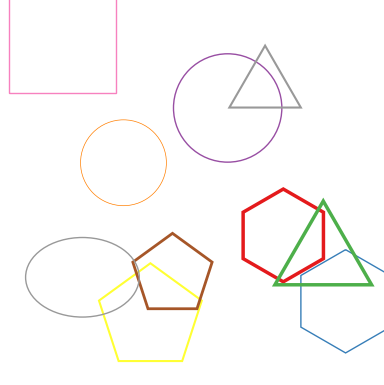[{"shape": "hexagon", "thickness": 2.5, "radius": 0.6, "center": [0.736, 0.388]}, {"shape": "hexagon", "thickness": 1, "radius": 0.67, "center": [0.898, 0.217]}, {"shape": "triangle", "thickness": 2.5, "radius": 0.72, "center": [0.84, 0.333]}, {"shape": "circle", "thickness": 1, "radius": 0.7, "center": [0.591, 0.72]}, {"shape": "circle", "thickness": 0.5, "radius": 0.56, "center": [0.321, 0.577]}, {"shape": "pentagon", "thickness": 1.5, "radius": 0.7, "center": [0.391, 0.176]}, {"shape": "pentagon", "thickness": 2, "radius": 0.54, "center": [0.448, 0.286]}, {"shape": "square", "thickness": 1, "radius": 0.69, "center": [0.162, 0.897]}, {"shape": "triangle", "thickness": 1.5, "radius": 0.54, "center": [0.689, 0.774]}, {"shape": "oval", "thickness": 1, "radius": 0.74, "center": [0.214, 0.28]}]